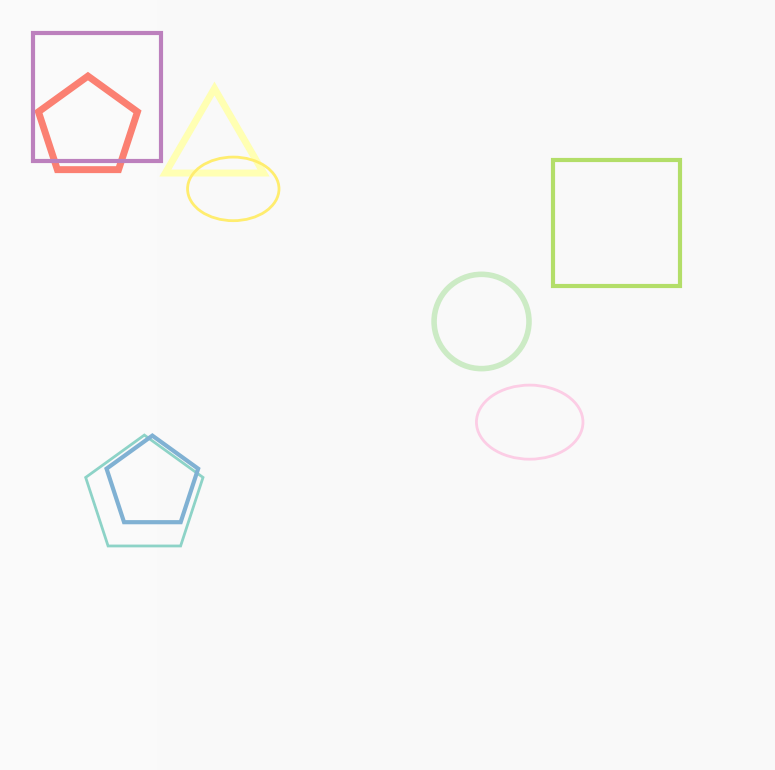[{"shape": "pentagon", "thickness": 1, "radius": 0.4, "center": [0.186, 0.355]}, {"shape": "triangle", "thickness": 2.5, "radius": 0.37, "center": [0.277, 0.812]}, {"shape": "pentagon", "thickness": 2.5, "radius": 0.34, "center": [0.113, 0.834]}, {"shape": "pentagon", "thickness": 1.5, "radius": 0.31, "center": [0.197, 0.372]}, {"shape": "square", "thickness": 1.5, "radius": 0.41, "center": [0.795, 0.711]}, {"shape": "oval", "thickness": 1, "radius": 0.34, "center": [0.683, 0.452]}, {"shape": "square", "thickness": 1.5, "radius": 0.41, "center": [0.125, 0.874]}, {"shape": "circle", "thickness": 2, "radius": 0.31, "center": [0.621, 0.582]}, {"shape": "oval", "thickness": 1, "radius": 0.3, "center": [0.301, 0.755]}]